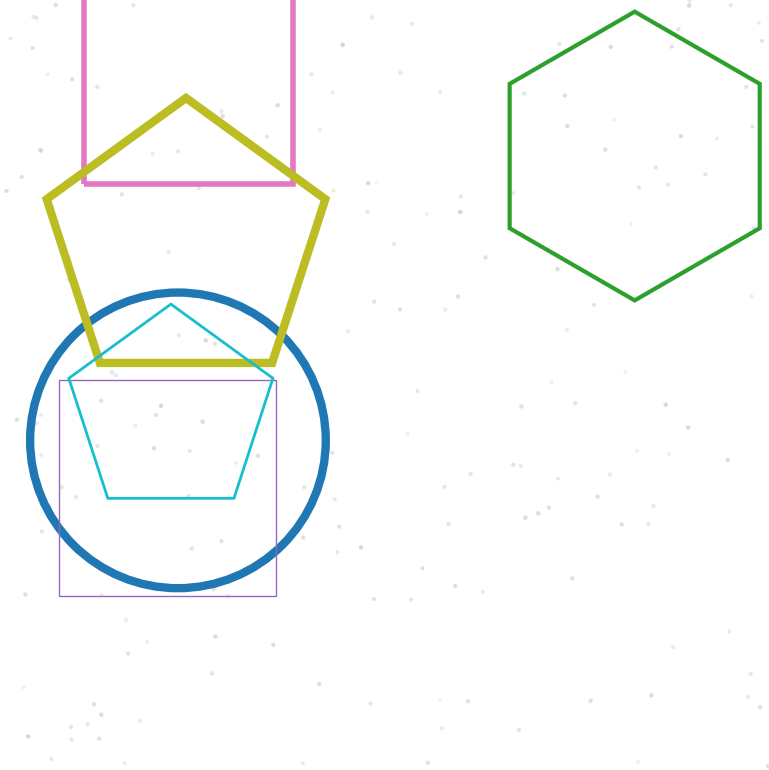[{"shape": "circle", "thickness": 3, "radius": 0.96, "center": [0.231, 0.428]}, {"shape": "hexagon", "thickness": 1.5, "radius": 0.94, "center": [0.824, 0.797]}, {"shape": "square", "thickness": 0.5, "radius": 0.7, "center": [0.217, 0.366]}, {"shape": "square", "thickness": 2, "radius": 0.68, "center": [0.245, 0.897]}, {"shape": "pentagon", "thickness": 3, "radius": 0.95, "center": [0.242, 0.683]}, {"shape": "pentagon", "thickness": 1, "radius": 0.7, "center": [0.222, 0.466]}]